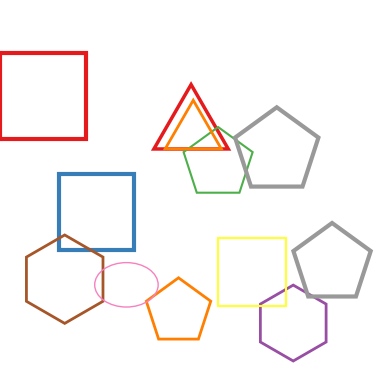[{"shape": "triangle", "thickness": 2.5, "radius": 0.56, "center": [0.496, 0.669]}, {"shape": "square", "thickness": 3, "radius": 0.56, "center": [0.111, 0.751]}, {"shape": "square", "thickness": 3, "radius": 0.49, "center": [0.251, 0.45]}, {"shape": "pentagon", "thickness": 1.5, "radius": 0.47, "center": [0.567, 0.576]}, {"shape": "hexagon", "thickness": 2, "radius": 0.49, "center": [0.762, 0.161]}, {"shape": "triangle", "thickness": 2, "radius": 0.42, "center": [0.502, 0.655]}, {"shape": "pentagon", "thickness": 2, "radius": 0.44, "center": [0.464, 0.19]}, {"shape": "square", "thickness": 1.5, "radius": 0.44, "center": [0.655, 0.294]}, {"shape": "hexagon", "thickness": 2, "radius": 0.57, "center": [0.168, 0.275]}, {"shape": "oval", "thickness": 1, "radius": 0.41, "center": [0.328, 0.26]}, {"shape": "pentagon", "thickness": 3, "radius": 0.53, "center": [0.863, 0.315]}, {"shape": "pentagon", "thickness": 3, "radius": 0.57, "center": [0.719, 0.607]}]